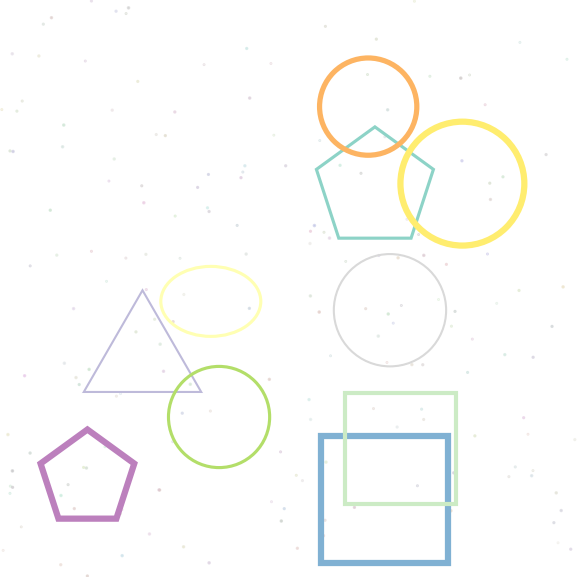[{"shape": "pentagon", "thickness": 1.5, "radius": 0.53, "center": [0.649, 0.673]}, {"shape": "oval", "thickness": 1.5, "radius": 0.43, "center": [0.365, 0.477]}, {"shape": "triangle", "thickness": 1, "radius": 0.59, "center": [0.247, 0.379]}, {"shape": "square", "thickness": 3, "radius": 0.55, "center": [0.666, 0.134]}, {"shape": "circle", "thickness": 2.5, "radius": 0.42, "center": [0.638, 0.815]}, {"shape": "circle", "thickness": 1.5, "radius": 0.44, "center": [0.379, 0.277]}, {"shape": "circle", "thickness": 1, "radius": 0.49, "center": [0.675, 0.462]}, {"shape": "pentagon", "thickness": 3, "radius": 0.43, "center": [0.151, 0.17]}, {"shape": "square", "thickness": 2, "radius": 0.48, "center": [0.694, 0.222]}, {"shape": "circle", "thickness": 3, "radius": 0.54, "center": [0.801, 0.681]}]